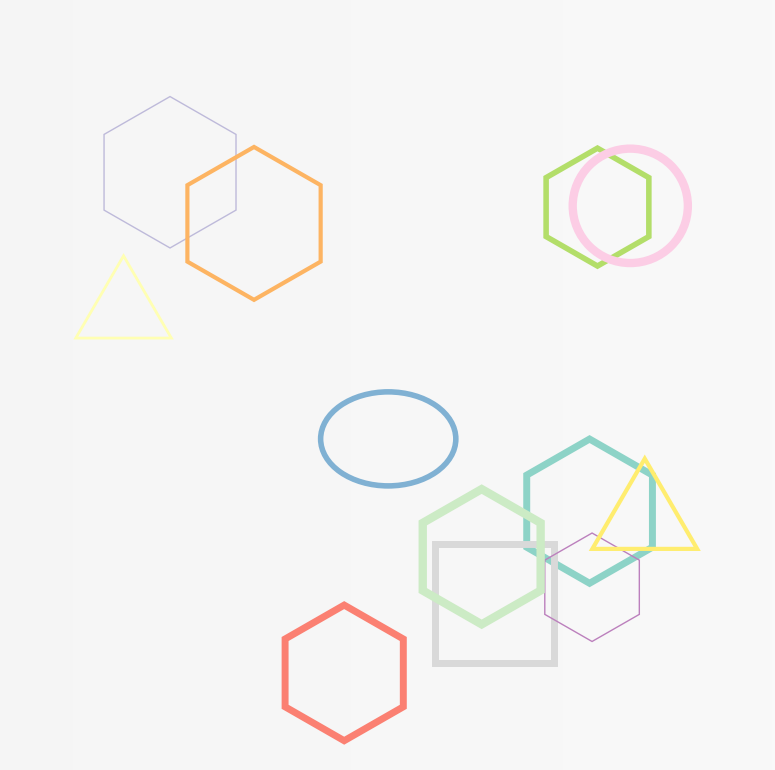[{"shape": "hexagon", "thickness": 2.5, "radius": 0.47, "center": [0.761, 0.336]}, {"shape": "triangle", "thickness": 1, "radius": 0.36, "center": [0.159, 0.597]}, {"shape": "hexagon", "thickness": 0.5, "radius": 0.49, "center": [0.219, 0.776]}, {"shape": "hexagon", "thickness": 2.5, "radius": 0.44, "center": [0.444, 0.126]}, {"shape": "oval", "thickness": 2, "radius": 0.44, "center": [0.501, 0.43]}, {"shape": "hexagon", "thickness": 1.5, "radius": 0.5, "center": [0.328, 0.71]}, {"shape": "hexagon", "thickness": 2, "radius": 0.38, "center": [0.771, 0.731]}, {"shape": "circle", "thickness": 3, "radius": 0.37, "center": [0.813, 0.733]}, {"shape": "square", "thickness": 2.5, "radius": 0.39, "center": [0.638, 0.216]}, {"shape": "hexagon", "thickness": 0.5, "radius": 0.35, "center": [0.764, 0.237]}, {"shape": "hexagon", "thickness": 3, "radius": 0.44, "center": [0.622, 0.277]}, {"shape": "triangle", "thickness": 1.5, "radius": 0.39, "center": [0.832, 0.326]}]